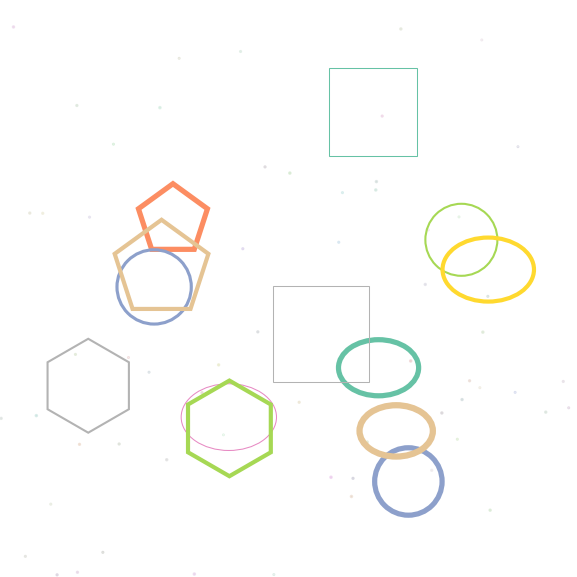[{"shape": "square", "thickness": 0.5, "radius": 0.38, "center": [0.646, 0.805]}, {"shape": "oval", "thickness": 2.5, "radius": 0.35, "center": [0.656, 0.362]}, {"shape": "pentagon", "thickness": 2.5, "radius": 0.31, "center": [0.299, 0.618]}, {"shape": "circle", "thickness": 1.5, "radius": 0.32, "center": [0.267, 0.502]}, {"shape": "circle", "thickness": 2.5, "radius": 0.29, "center": [0.707, 0.165]}, {"shape": "oval", "thickness": 0.5, "radius": 0.41, "center": [0.396, 0.277]}, {"shape": "circle", "thickness": 1, "radius": 0.31, "center": [0.799, 0.584]}, {"shape": "hexagon", "thickness": 2, "radius": 0.41, "center": [0.397, 0.257]}, {"shape": "oval", "thickness": 2, "radius": 0.4, "center": [0.845, 0.532]}, {"shape": "oval", "thickness": 3, "radius": 0.32, "center": [0.686, 0.253]}, {"shape": "pentagon", "thickness": 2, "radius": 0.43, "center": [0.28, 0.533]}, {"shape": "hexagon", "thickness": 1, "radius": 0.41, "center": [0.153, 0.331]}, {"shape": "square", "thickness": 0.5, "radius": 0.42, "center": [0.556, 0.421]}]